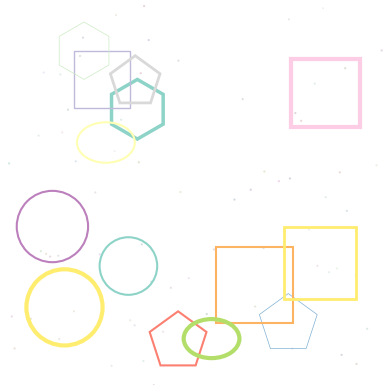[{"shape": "hexagon", "thickness": 2.5, "radius": 0.39, "center": [0.357, 0.716]}, {"shape": "circle", "thickness": 1.5, "radius": 0.37, "center": [0.334, 0.309]}, {"shape": "oval", "thickness": 1.5, "radius": 0.38, "center": [0.275, 0.63]}, {"shape": "square", "thickness": 1, "radius": 0.36, "center": [0.264, 0.793]}, {"shape": "pentagon", "thickness": 1.5, "radius": 0.39, "center": [0.463, 0.114]}, {"shape": "pentagon", "thickness": 0.5, "radius": 0.39, "center": [0.749, 0.159]}, {"shape": "square", "thickness": 1.5, "radius": 0.5, "center": [0.661, 0.26]}, {"shape": "oval", "thickness": 3, "radius": 0.36, "center": [0.549, 0.12]}, {"shape": "square", "thickness": 3, "radius": 0.44, "center": [0.846, 0.759]}, {"shape": "pentagon", "thickness": 2, "radius": 0.34, "center": [0.351, 0.788]}, {"shape": "circle", "thickness": 1.5, "radius": 0.46, "center": [0.136, 0.412]}, {"shape": "hexagon", "thickness": 0.5, "radius": 0.37, "center": [0.218, 0.868]}, {"shape": "circle", "thickness": 3, "radius": 0.49, "center": [0.167, 0.202]}, {"shape": "square", "thickness": 2, "radius": 0.47, "center": [0.832, 0.316]}]